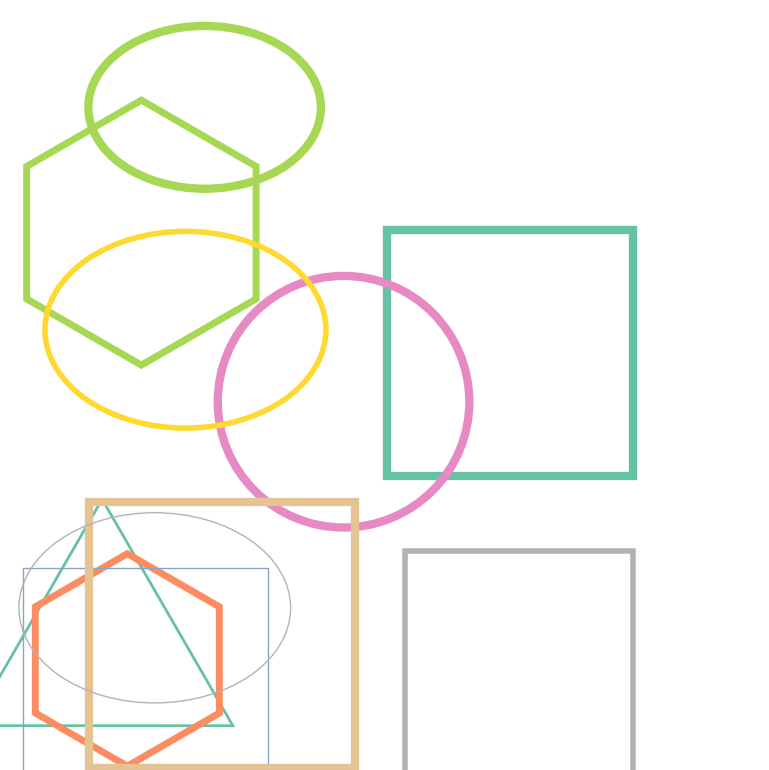[{"shape": "square", "thickness": 3, "radius": 0.8, "center": [0.663, 0.542]}, {"shape": "triangle", "thickness": 1, "radius": 0.98, "center": [0.133, 0.156]}, {"shape": "hexagon", "thickness": 2.5, "radius": 0.69, "center": [0.165, 0.143]}, {"shape": "square", "thickness": 0.5, "radius": 0.79, "center": [0.189, 0.104]}, {"shape": "circle", "thickness": 3, "radius": 0.82, "center": [0.446, 0.478]}, {"shape": "hexagon", "thickness": 2.5, "radius": 0.86, "center": [0.184, 0.698]}, {"shape": "oval", "thickness": 3, "radius": 0.76, "center": [0.266, 0.861]}, {"shape": "oval", "thickness": 2, "radius": 0.91, "center": [0.241, 0.572]}, {"shape": "square", "thickness": 3, "radius": 0.86, "center": [0.289, 0.176]}, {"shape": "oval", "thickness": 0.5, "radius": 0.88, "center": [0.201, 0.211]}, {"shape": "square", "thickness": 2, "radius": 0.74, "center": [0.674, 0.136]}]